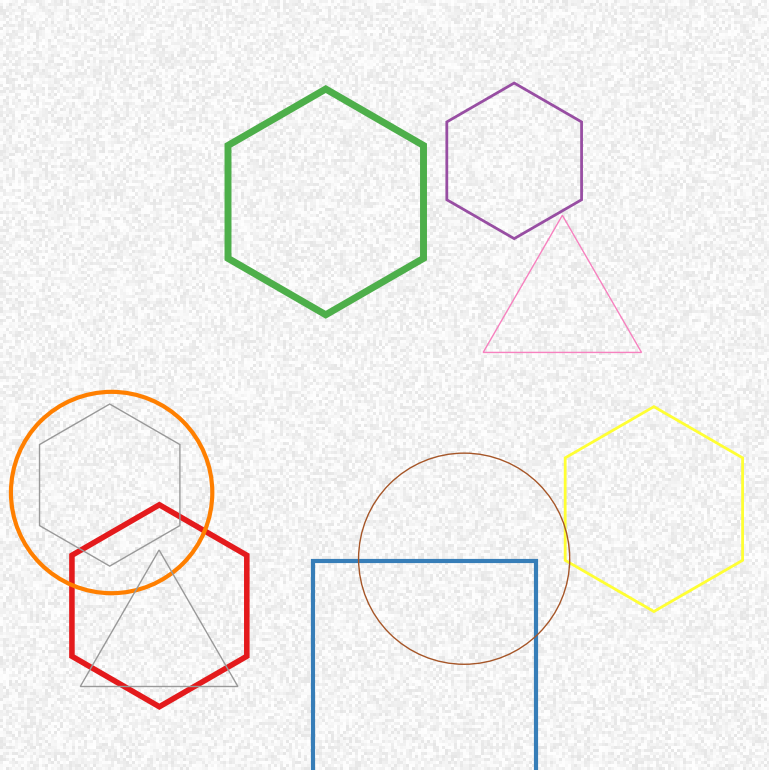[{"shape": "hexagon", "thickness": 2, "radius": 0.66, "center": [0.207, 0.213]}, {"shape": "square", "thickness": 1.5, "radius": 0.72, "center": [0.551, 0.126]}, {"shape": "hexagon", "thickness": 2.5, "radius": 0.73, "center": [0.423, 0.738]}, {"shape": "hexagon", "thickness": 1, "radius": 0.51, "center": [0.668, 0.791]}, {"shape": "circle", "thickness": 1.5, "radius": 0.65, "center": [0.145, 0.36]}, {"shape": "hexagon", "thickness": 1, "radius": 0.67, "center": [0.849, 0.339]}, {"shape": "circle", "thickness": 0.5, "radius": 0.69, "center": [0.603, 0.274]}, {"shape": "triangle", "thickness": 0.5, "radius": 0.59, "center": [0.73, 0.602]}, {"shape": "triangle", "thickness": 0.5, "radius": 0.59, "center": [0.207, 0.168]}, {"shape": "hexagon", "thickness": 0.5, "radius": 0.53, "center": [0.142, 0.37]}]